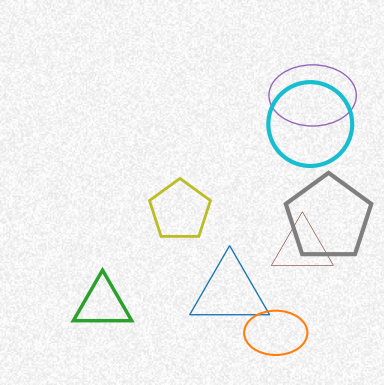[{"shape": "triangle", "thickness": 1, "radius": 0.6, "center": [0.596, 0.242]}, {"shape": "oval", "thickness": 1.5, "radius": 0.41, "center": [0.716, 0.136]}, {"shape": "triangle", "thickness": 2.5, "radius": 0.44, "center": [0.266, 0.211]}, {"shape": "oval", "thickness": 1, "radius": 0.57, "center": [0.812, 0.752]}, {"shape": "triangle", "thickness": 0.5, "radius": 0.47, "center": [0.785, 0.357]}, {"shape": "pentagon", "thickness": 3, "radius": 0.58, "center": [0.853, 0.434]}, {"shape": "pentagon", "thickness": 2, "radius": 0.42, "center": [0.467, 0.453]}, {"shape": "circle", "thickness": 3, "radius": 0.54, "center": [0.806, 0.678]}]